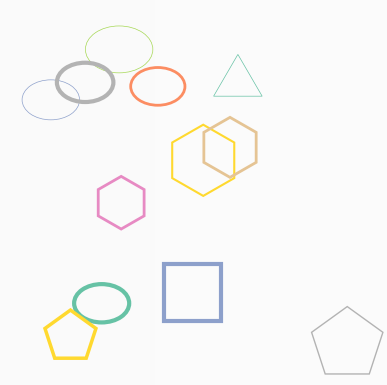[{"shape": "triangle", "thickness": 0.5, "radius": 0.36, "center": [0.614, 0.786]}, {"shape": "oval", "thickness": 3, "radius": 0.36, "center": [0.262, 0.212]}, {"shape": "oval", "thickness": 2, "radius": 0.35, "center": [0.407, 0.776]}, {"shape": "oval", "thickness": 0.5, "radius": 0.37, "center": [0.131, 0.741]}, {"shape": "square", "thickness": 3, "radius": 0.37, "center": [0.497, 0.24]}, {"shape": "hexagon", "thickness": 2, "radius": 0.34, "center": [0.313, 0.473]}, {"shape": "oval", "thickness": 0.5, "radius": 0.44, "center": [0.307, 0.872]}, {"shape": "pentagon", "thickness": 2.5, "radius": 0.35, "center": [0.182, 0.126]}, {"shape": "hexagon", "thickness": 1.5, "radius": 0.46, "center": [0.524, 0.584]}, {"shape": "hexagon", "thickness": 2, "radius": 0.39, "center": [0.594, 0.617]}, {"shape": "oval", "thickness": 3, "radius": 0.36, "center": [0.22, 0.786]}, {"shape": "pentagon", "thickness": 1, "radius": 0.48, "center": [0.896, 0.107]}]